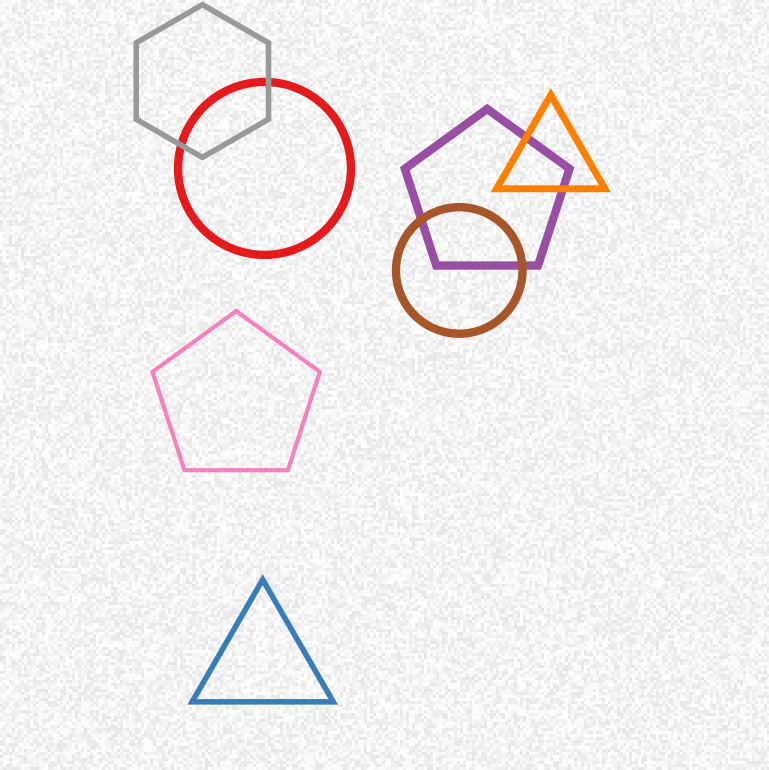[{"shape": "circle", "thickness": 3, "radius": 0.56, "center": [0.344, 0.781]}, {"shape": "triangle", "thickness": 2, "radius": 0.53, "center": [0.341, 0.141]}, {"shape": "pentagon", "thickness": 3, "radius": 0.56, "center": [0.633, 0.746]}, {"shape": "triangle", "thickness": 2.5, "radius": 0.41, "center": [0.715, 0.795]}, {"shape": "circle", "thickness": 3, "radius": 0.41, "center": [0.596, 0.649]}, {"shape": "pentagon", "thickness": 1.5, "radius": 0.57, "center": [0.307, 0.482]}, {"shape": "hexagon", "thickness": 2, "radius": 0.5, "center": [0.263, 0.895]}]